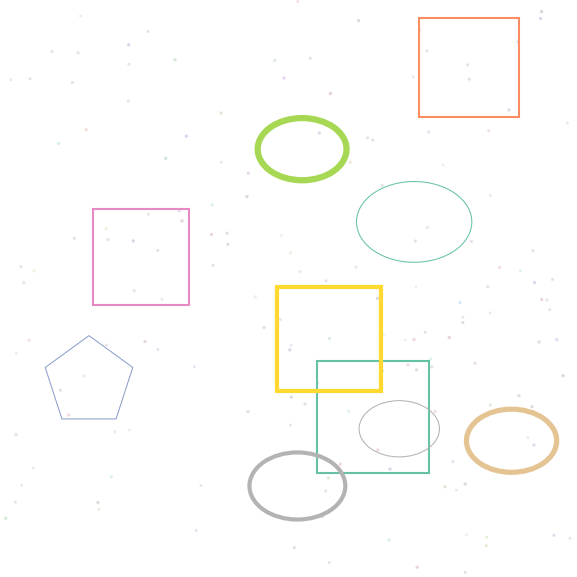[{"shape": "oval", "thickness": 0.5, "radius": 0.5, "center": [0.717, 0.615]}, {"shape": "square", "thickness": 1, "radius": 0.48, "center": [0.647, 0.277]}, {"shape": "square", "thickness": 1, "radius": 0.43, "center": [0.812, 0.883]}, {"shape": "pentagon", "thickness": 0.5, "radius": 0.4, "center": [0.154, 0.338]}, {"shape": "square", "thickness": 1, "radius": 0.42, "center": [0.244, 0.554]}, {"shape": "oval", "thickness": 3, "radius": 0.38, "center": [0.523, 0.741]}, {"shape": "square", "thickness": 2, "radius": 0.45, "center": [0.57, 0.413]}, {"shape": "oval", "thickness": 2.5, "radius": 0.39, "center": [0.886, 0.236]}, {"shape": "oval", "thickness": 2, "radius": 0.41, "center": [0.515, 0.158]}, {"shape": "oval", "thickness": 0.5, "radius": 0.35, "center": [0.691, 0.257]}]